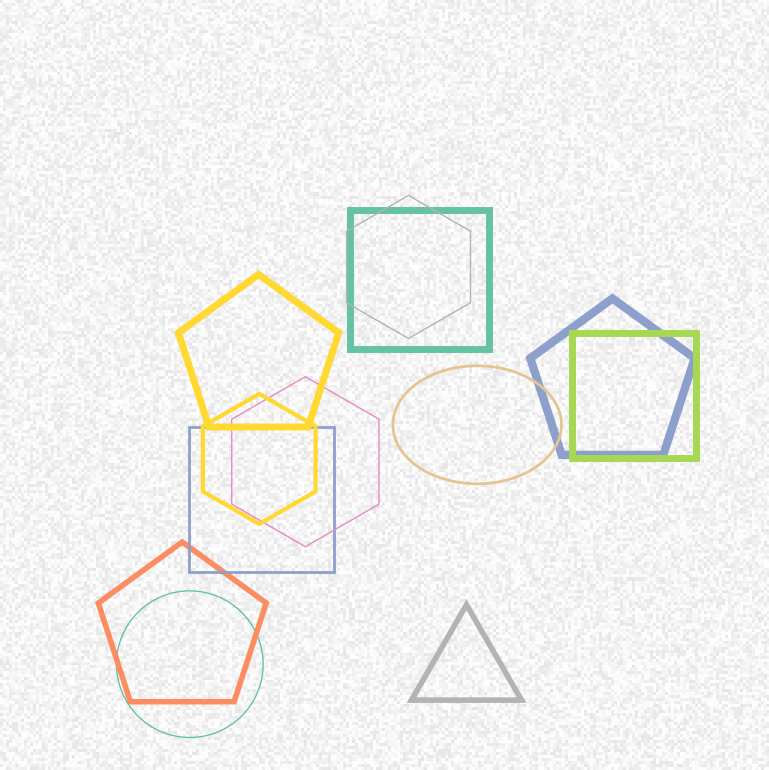[{"shape": "square", "thickness": 2.5, "radius": 0.45, "center": [0.545, 0.637]}, {"shape": "circle", "thickness": 0.5, "radius": 0.48, "center": [0.246, 0.137]}, {"shape": "pentagon", "thickness": 2, "radius": 0.57, "center": [0.237, 0.181]}, {"shape": "square", "thickness": 1, "radius": 0.47, "center": [0.339, 0.351]}, {"shape": "pentagon", "thickness": 3, "radius": 0.56, "center": [0.795, 0.5]}, {"shape": "hexagon", "thickness": 0.5, "radius": 0.55, "center": [0.397, 0.4]}, {"shape": "square", "thickness": 2.5, "radius": 0.4, "center": [0.823, 0.486]}, {"shape": "pentagon", "thickness": 2.5, "radius": 0.55, "center": [0.336, 0.534]}, {"shape": "hexagon", "thickness": 1.5, "radius": 0.42, "center": [0.337, 0.404]}, {"shape": "oval", "thickness": 1, "radius": 0.55, "center": [0.62, 0.448]}, {"shape": "triangle", "thickness": 2, "radius": 0.41, "center": [0.606, 0.132]}, {"shape": "hexagon", "thickness": 0.5, "radius": 0.46, "center": [0.531, 0.653]}]